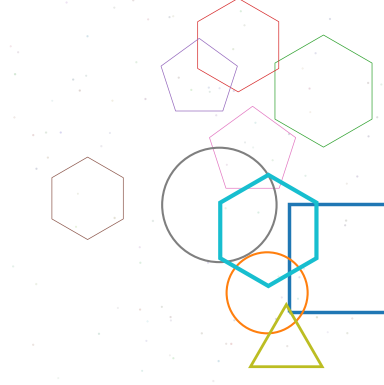[{"shape": "square", "thickness": 2.5, "radius": 0.7, "center": [0.891, 0.33]}, {"shape": "circle", "thickness": 1.5, "radius": 0.53, "center": [0.694, 0.239]}, {"shape": "hexagon", "thickness": 0.5, "radius": 0.73, "center": [0.84, 0.763]}, {"shape": "hexagon", "thickness": 0.5, "radius": 0.61, "center": [0.619, 0.883]}, {"shape": "pentagon", "thickness": 0.5, "radius": 0.52, "center": [0.517, 0.796]}, {"shape": "hexagon", "thickness": 0.5, "radius": 0.54, "center": [0.228, 0.485]}, {"shape": "pentagon", "thickness": 0.5, "radius": 0.59, "center": [0.656, 0.606]}, {"shape": "circle", "thickness": 1.5, "radius": 0.74, "center": [0.57, 0.468]}, {"shape": "triangle", "thickness": 2, "radius": 0.54, "center": [0.744, 0.101]}, {"shape": "hexagon", "thickness": 3, "radius": 0.72, "center": [0.697, 0.401]}]